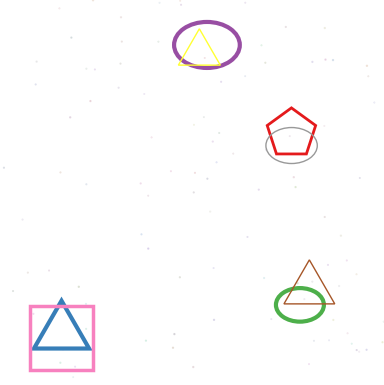[{"shape": "pentagon", "thickness": 2, "radius": 0.33, "center": [0.757, 0.654]}, {"shape": "triangle", "thickness": 3, "radius": 0.41, "center": [0.16, 0.136]}, {"shape": "oval", "thickness": 3, "radius": 0.31, "center": [0.779, 0.208]}, {"shape": "oval", "thickness": 3, "radius": 0.43, "center": [0.538, 0.883]}, {"shape": "triangle", "thickness": 1, "radius": 0.31, "center": [0.518, 0.862]}, {"shape": "triangle", "thickness": 1, "radius": 0.38, "center": [0.804, 0.249]}, {"shape": "square", "thickness": 2.5, "radius": 0.41, "center": [0.16, 0.122]}, {"shape": "oval", "thickness": 1, "radius": 0.33, "center": [0.757, 0.622]}]